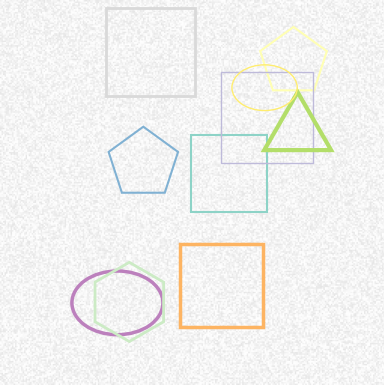[{"shape": "square", "thickness": 1.5, "radius": 0.5, "center": [0.595, 0.55]}, {"shape": "pentagon", "thickness": 1.5, "radius": 0.46, "center": [0.762, 0.839]}, {"shape": "square", "thickness": 1, "radius": 0.6, "center": [0.694, 0.695]}, {"shape": "pentagon", "thickness": 1.5, "radius": 0.47, "center": [0.372, 0.576]}, {"shape": "square", "thickness": 2.5, "radius": 0.54, "center": [0.575, 0.258]}, {"shape": "triangle", "thickness": 3, "radius": 0.5, "center": [0.773, 0.66]}, {"shape": "square", "thickness": 2, "radius": 0.57, "center": [0.391, 0.865]}, {"shape": "oval", "thickness": 2.5, "radius": 0.59, "center": [0.305, 0.213]}, {"shape": "hexagon", "thickness": 2, "radius": 0.51, "center": [0.336, 0.216]}, {"shape": "oval", "thickness": 1, "radius": 0.42, "center": [0.687, 0.772]}]